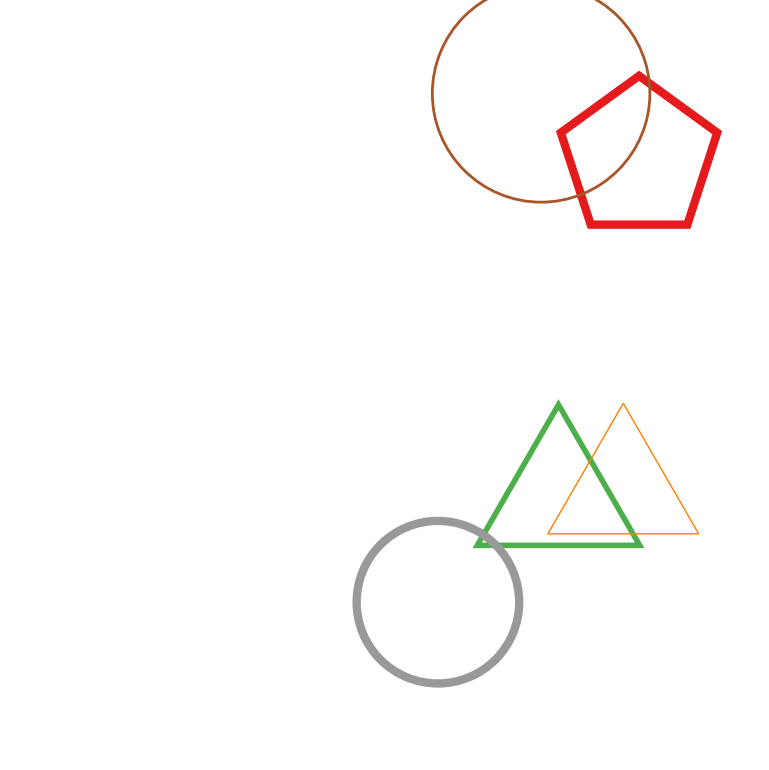[{"shape": "pentagon", "thickness": 3, "radius": 0.53, "center": [0.83, 0.795]}, {"shape": "triangle", "thickness": 2, "radius": 0.61, "center": [0.725, 0.353]}, {"shape": "triangle", "thickness": 0.5, "radius": 0.57, "center": [0.809, 0.363]}, {"shape": "circle", "thickness": 1, "radius": 0.71, "center": [0.703, 0.879]}, {"shape": "circle", "thickness": 3, "radius": 0.53, "center": [0.569, 0.218]}]